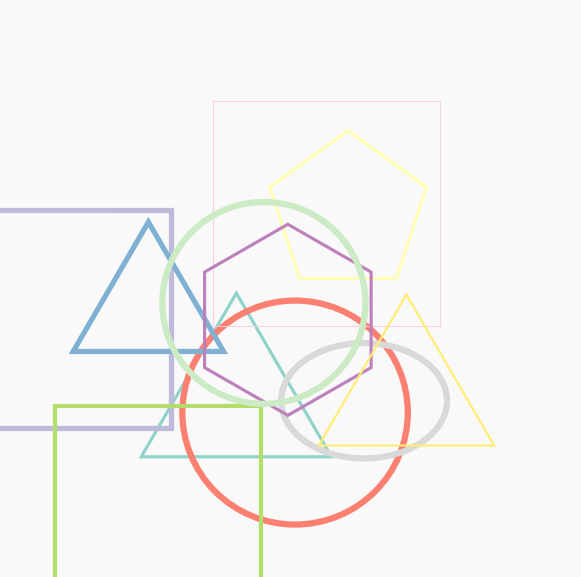[{"shape": "triangle", "thickness": 1.5, "radius": 0.94, "center": [0.407, 0.303]}, {"shape": "pentagon", "thickness": 1.5, "radius": 0.71, "center": [0.599, 0.631]}, {"shape": "square", "thickness": 2.5, "radius": 0.95, "center": [0.106, 0.447]}, {"shape": "circle", "thickness": 3, "radius": 0.97, "center": [0.508, 0.285]}, {"shape": "triangle", "thickness": 2.5, "radius": 0.75, "center": [0.255, 0.465]}, {"shape": "square", "thickness": 2, "radius": 0.88, "center": [0.272, 0.119]}, {"shape": "square", "thickness": 0.5, "radius": 0.98, "center": [0.561, 0.629]}, {"shape": "oval", "thickness": 3, "radius": 0.71, "center": [0.626, 0.305]}, {"shape": "hexagon", "thickness": 1.5, "radius": 0.83, "center": [0.495, 0.445]}, {"shape": "circle", "thickness": 3, "radius": 0.87, "center": [0.454, 0.475]}, {"shape": "triangle", "thickness": 1, "radius": 0.87, "center": [0.699, 0.315]}]